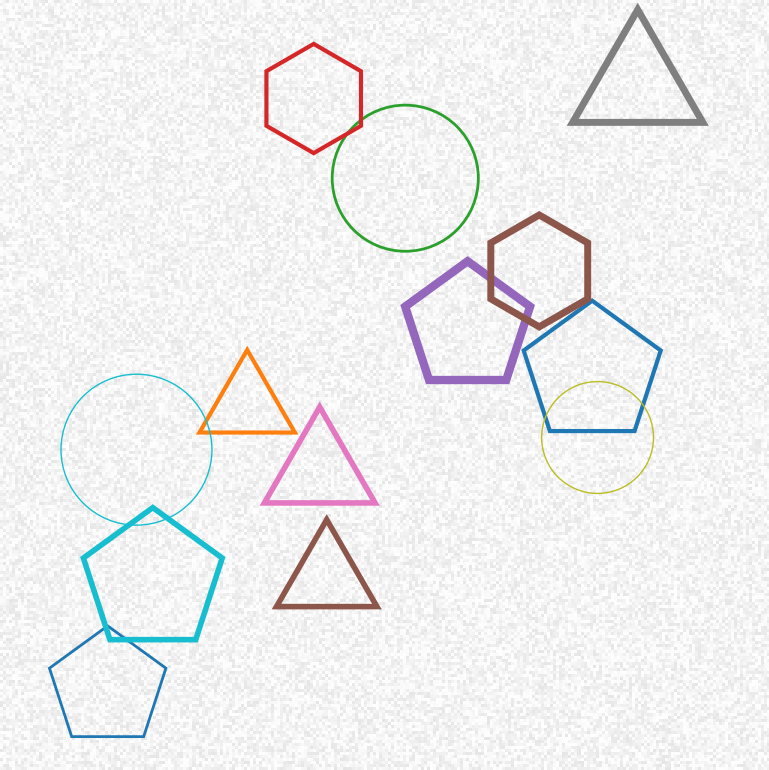[{"shape": "pentagon", "thickness": 1.5, "radius": 0.47, "center": [0.769, 0.516]}, {"shape": "pentagon", "thickness": 1, "radius": 0.4, "center": [0.14, 0.108]}, {"shape": "triangle", "thickness": 1.5, "radius": 0.36, "center": [0.321, 0.474]}, {"shape": "circle", "thickness": 1, "radius": 0.47, "center": [0.526, 0.769]}, {"shape": "hexagon", "thickness": 1.5, "radius": 0.35, "center": [0.407, 0.872]}, {"shape": "pentagon", "thickness": 3, "radius": 0.43, "center": [0.607, 0.575]}, {"shape": "hexagon", "thickness": 2.5, "radius": 0.36, "center": [0.7, 0.648]}, {"shape": "triangle", "thickness": 2, "radius": 0.38, "center": [0.424, 0.25]}, {"shape": "triangle", "thickness": 2, "radius": 0.42, "center": [0.415, 0.388]}, {"shape": "triangle", "thickness": 2.5, "radius": 0.49, "center": [0.828, 0.89]}, {"shape": "circle", "thickness": 0.5, "radius": 0.36, "center": [0.776, 0.432]}, {"shape": "pentagon", "thickness": 2, "radius": 0.47, "center": [0.198, 0.246]}, {"shape": "circle", "thickness": 0.5, "radius": 0.49, "center": [0.177, 0.416]}]